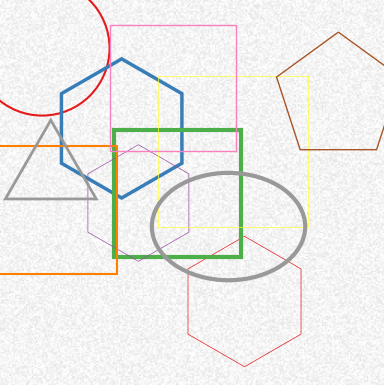[{"shape": "circle", "thickness": 1.5, "radius": 0.88, "center": [0.109, 0.875]}, {"shape": "hexagon", "thickness": 0.5, "radius": 0.85, "center": [0.635, 0.217]}, {"shape": "hexagon", "thickness": 2.5, "radius": 0.9, "center": [0.316, 0.666]}, {"shape": "square", "thickness": 3, "radius": 0.82, "center": [0.46, 0.497]}, {"shape": "hexagon", "thickness": 0.5, "radius": 0.76, "center": [0.359, 0.473]}, {"shape": "square", "thickness": 1.5, "radius": 0.83, "center": [0.138, 0.454]}, {"shape": "square", "thickness": 0.5, "radius": 0.98, "center": [0.605, 0.606]}, {"shape": "pentagon", "thickness": 1, "radius": 0.84, "center": [0.879, 0.748]}, {"shape": "square", "thickness": 1, "radius": 0.82, "center": [0.449, 0.772]}, {"shape": "triangle", "thickness": 2, "radius": 0.68, "center": [0.132, 0.551]}, {"shape": "oval", "thickness": 3, "radius": 1.0, "center": [0.594, 0.412]}]